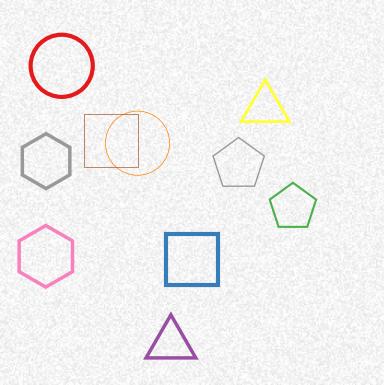[{"shape": "circle", "thickness": 3, "radius": 0.4, "center": [0.16, 0.829]}, {"shape": "square", "thickness": 3, "radius": 0.33, "center": [0.498, 0.326]}, {"shape": "pentagon", "thickness": 1.5, "radius": 0.32, "center": [0.761, 0.462]}, {"shape": "triangle", "thickness": 2.5, "radius": 0.37, "center": [0.444, 0.108]}, {"shape": "circle", "thickness": 0.5, "radius": 0.42, "center": [0.357, 0.628]}, {"shape": "triangle", "thickness": 2, "radius": 0.36, "center": [0.689, 0.72]}, {"shape": "square", "thickness": 0.5, "radius": 0.35, "center": [0.288, 0.636]}, {"shape": "hexagon", "thickness": 2.5, "radius": 0.4, "center": [0.119, 0.334]}, {"shape": "pentagon", "thickness": 1, "radius": 0.35, "center": [0.62, 0.573]}, {"shape": "hexagon", "thickness": 2.5, "radius": 0.36, "center": [0.12, 0.581]}]